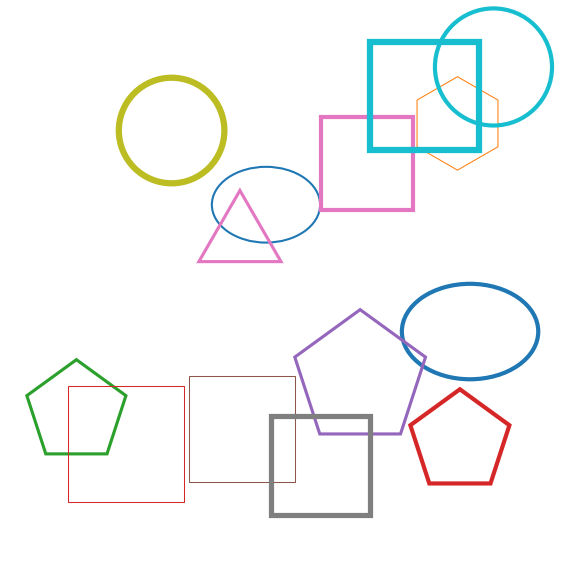[{"shape": "oval", "thickness": 1, "radius": 0.47, "center": [0.461, 0.645]}, {"shape": "oval", "thickness": 2, "radius": 0.59, "center": [0.814, 0.425]}, {"shape": "hexagon", "thickness": 0.5, "radius": 0.4, "center": [0.792, 0.785]}, {"shape": "pentagon", "thickness": 1.5, "radius": 0.45, "center": [0.132, 0.286]}, {"shape": "square", "thickness": 0.5, "radius": 0.5, "center": [0.219, 0.23]}, {"shape": "pentagon", "thickness": 2, "radius": 0.45, "center": [0.796, 0.235]}, {"shape": "pentagon", "thickness": 1.5, "radius": 0.59, "center": [0.624, 0.344]}, {"shape": "square", "thickness": 0.5, "radius": 0.46, "center": [0.419, 0.256]}, {"shape": "triangle", "thickness": 1.5, "radius": 0.41, "center": [0.415, 0.587]}, {"shape": "square", "thickness": 2, "radius": 0.4, "center": [0.635, 0.716]}, {"shape": "square", "thickness": 2.5, "radius": 0.43, "center": [0.554, 0.194]}, {"shape": "circle", "thickness": 3, "radius": 0.46, "center": [0.297, 0.773]}, {"shape": "square", "thickness": 3, "radius": 0.47, "center": [0.735, 0.833]}, {"shape": "circle", "thickness": 2, "radius": 0.51, "center": [0.855, 0.883]}]